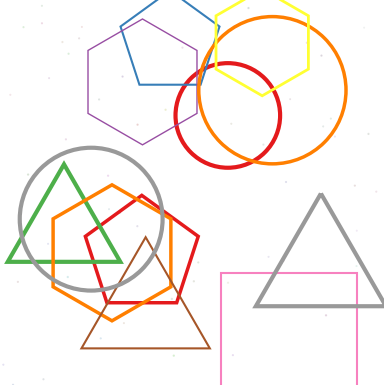[{"shape": "circle", "thickness": 3, "radius": 0.68, "center": [0.592, 0.7]}, {"shape": "pentagon", "thickness": 2.5, "radius": 0.77, "center": [0.368, 0.338]}, {"shape": "pentagon", "thickness": 1.5, "radius": 0.68, "center": [0.442, 0.889]}, {"shape": "triangle", "thickness": 3, "radius": 0.84, "center": [0.166, 0.404]}, {"shape": "hexagon", "thickness": 1, "radius": 0.82, "center": [0.37, 0.787]}, {"shape": "circle", "thickness": 2.5, "radius": 0.96, "center": [0.708, 0.766]}, {"shape": "hexagon", "thickness": 2.5, "radius": 0.88, "center": [0.291, 0.343]}, {"shape": "hexagon", "thickness": 2, "radius": 0.69, "center": [0.681, 0.89]}, {"shape": "triangle", "thickness": 1.5, "radius": 0.96, "center": [0.378, 0.191]}, {"shape": "square", "thickness": 1.5, "radius": 0.89, "center": [0.75, 0.113]}, {"shape": "circle", "thickness": 3, "radius": 0.93, "center": [0.237, 0.431]}, {"shape": "triangle", "thickness": 3, "radius": 0.98, "center": [0.834, 0.302]}]